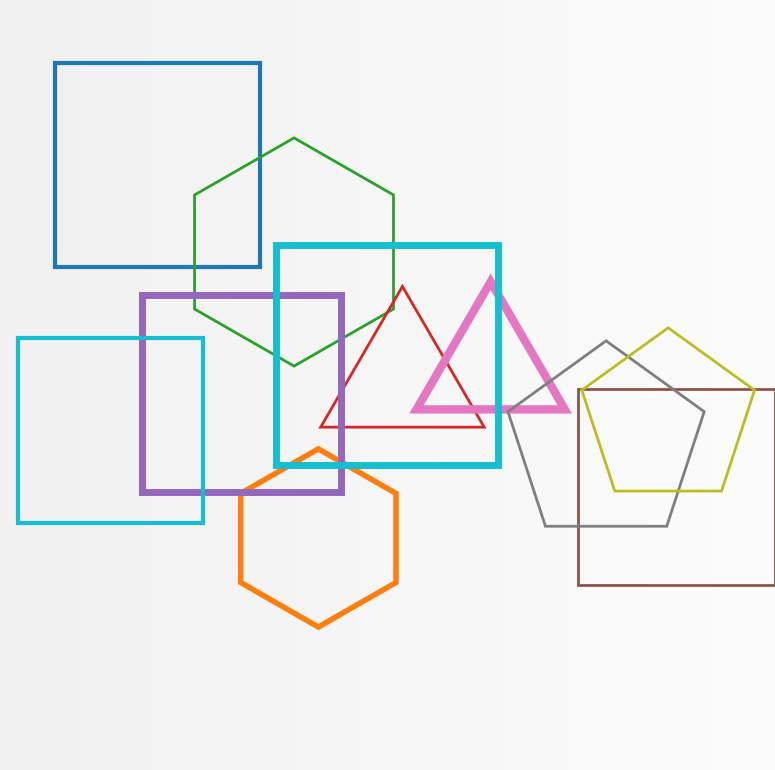[{"shape": "square", "thickness": 1.5, "radius": 0.66, "center": [0.203, 0.786]}, {"shape": "hexagon", "thickness": 2, "radius": 0.58, "center": [0.411, 0.301]}, {"shape": "hexagon", "thickness": 1, "radius": 0.74, "center": [0.379, 0.673]}, {"shape": "triangle", "thickness": 1, "radius": 0.61, "center": [0.519, 0.506]}, {"shape": "square", "thickness": 2.5, "radius": 0.64, "center": [0.311, 0.489]}, {"shape": "square", "thickness": 1, "radius": 0.64, "center": [0.873, 0.368]}, {"shape": "triangle", "thickness": 3, "radius": 0.55, "center": [0.633, 0.524]}, {"shape": "pentagon", "thickness": 1, "radius": 0.67, "center": [0.782, 0.424]}, {"shape": "pentagon", "thickness": 1, "radius": 0.59, "center": [0.862, 0.457]}, {"shape": "square", "thickness": 2.5, "radius": 0.72, "center": [0.499, 0.539]}, {"shape": "square", "thickness": 1.5, "radius": 0.6, "center": [0.143, 0.441]}]